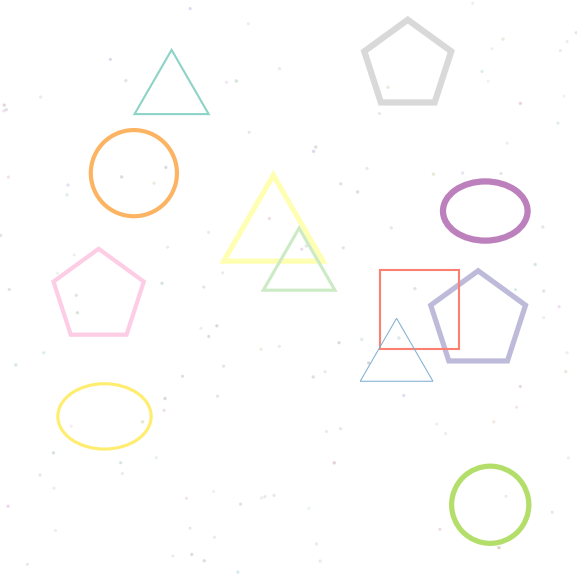[{"shape": "triangle", "thickness": 1, "radius": 0.37, "center": [0.297, 0.839]}, {"shape": "triangle", "thickness": 2.5, "radius": 0.5, "center": [0.473, 0.597]}, {"shape": "pentagon", "thickness": 2.5, "radius": 0.43, "center": [0.828, 0.444]}, {"shape": "square", "thickness": 1, "radius": 0.34, "center": [0.727, 0.463]}, {"shape": "triangle", "thickness": 0.5, "radius": 0.36, "center": [0.687, 0.375]}, {"shape": "circle", "thickness": 2, "radius": 0.37, "center": [0.232, 0.699]}, {"shape": "circle", "thickness": 2.5, "radius": 0.33, "center": [0.849, 0.125]}, {"shape": "pentagon", "thickness": 2, "radius": 0.41, "center": [0.171, 0.486]}, {"shape": "pentagon", "thickness": 3, "radius": 0.4, "center": [0.706, 0.886]}, {"shape": "oval", "thickness": 3, "radius": 0.37, "center": [0.84, 0.634]}, {"shape": "triangle", "thickness": 1.5, "radius": 0.36, "center": [0.518, 0.532]}, {"shape": "oval", "thickness": 1.5, "radius": 0.4, "center": [0.181, 0.278]}]